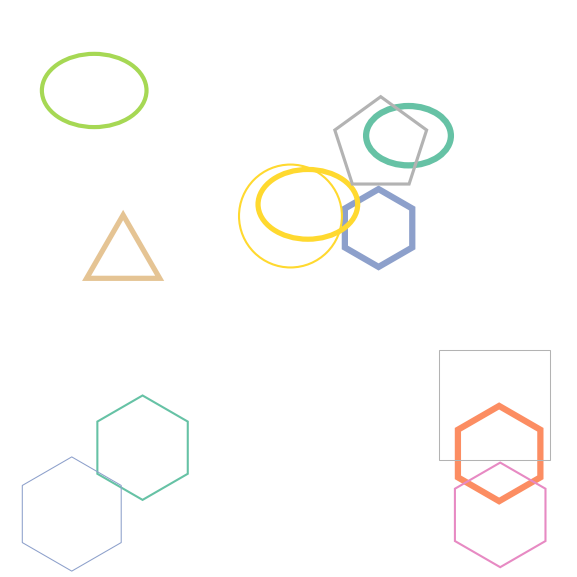[{"shape": "oval", "thickness": 3, "radius": 0.37, "center": [0.707, 0.764]}, {"shape": "hexagon", "thickness": 1, "radius": 0.45, "center": [0.247, 0.224]}, {"shape": "hexagon", "thickness": 3, "radius": 0.41, "center": [0.864, 0.214]}, {"shape": "hexagon", "thickness": 0.5, "radius": 0.49, "center": [0.124, 0.109]}, {"shape": "hexagon", "thickness": 3, "radius": 0.34, "center": [0.656, 0.604]}, {"shape": "hexagon", "thickness": 1, "radius": 0.45, "center": [0.866, 0.108]}, {"shape": "oval", "thickness": 2, "radius": 0.45, "center": [0.163, 0.842]}, {"shape": "oval", "thickness": 2.5, "radius": 0.43, "center": [0.533, 0.645]}, {"shape": "circle", "thickness": 1, "radius": 0.45, "center": [0.503, 0.625]}, {"shape": "triangle", "thickness": 2.5, "radius": 0.37, "center": [0.213, 0.554]}, {"shape": "square", "thickness": 0.5, "radius": 0.48, "center": [0.856, 0.298]}, {"shape": "pentagon", "thickness": 1.5, "radius": 0.42, "center": [0.659, 0.748]}]